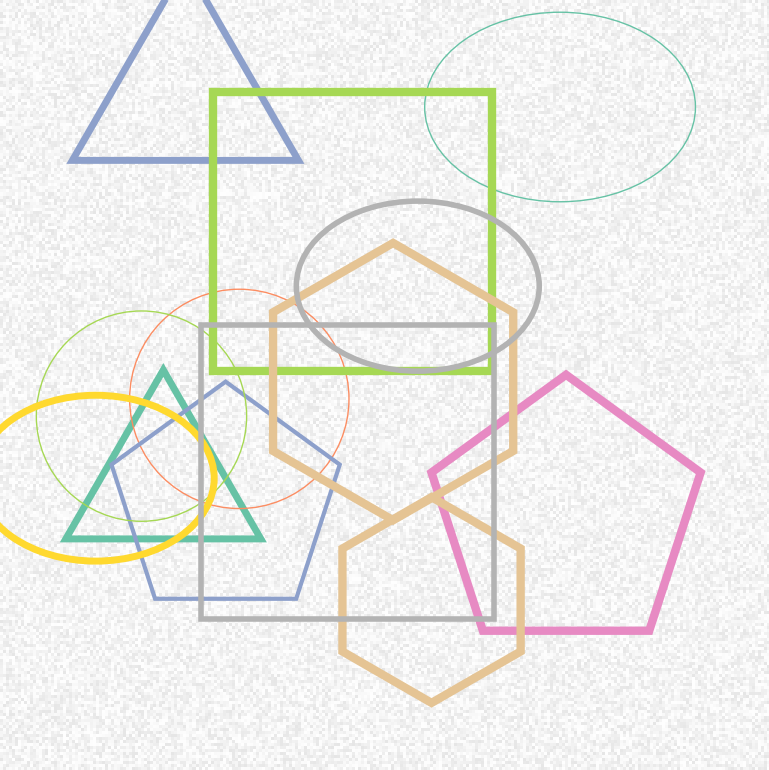[{"shape": "triangle", "thickness": 2.5, "radius": 0.73, "center": [0.212, 0.373]}, {"shape": "oval", "thickness": 0.5, "radius": 0.88, "center": [0.727, 0.861]}, {"shape": "circle", "thickness": 0.5, "radius": 0.71, "center": [0.311, 0.482]}, {"shape": "triangle", "thickness": 2.5, "radius": 0.85, "center": [0.241, 0.876]}, {"shape": "pentagon", "thickness": 1.5, "radius": 0.78, "center": [0.293, 0.348]}, {"shape": "pentagon", "thickness": 3, "radius": 0.92, "center": [0.735, 0.33]}, {"shape": "square", "thickness": 3, "radius": 0.91, "center": [0.458, 0.699]}, {"shape": "circle", "thickness": 0.5, "radius": 0.68, "center": [0.184, 0.46]}, {"shape": "oval", "thickness": 2.5, "radius": 0.77, "center": [0.124, 0.379]}, {"shape": "hexagon", "thickness": 3, "radius": 0.67, "center": [0.56, 0.221]}, {"shape": "hexagon", "thickness": 3, "radius": 0.9, "center": [0.511, 0.504]}, {"shape": "oval", "thickness": 2, "radius": 0.79, "center": [0.543, 0.628]}, {"shape": "square", "thickness": 2, "radius": 0.95, "center": [0.451, 0.387]}]